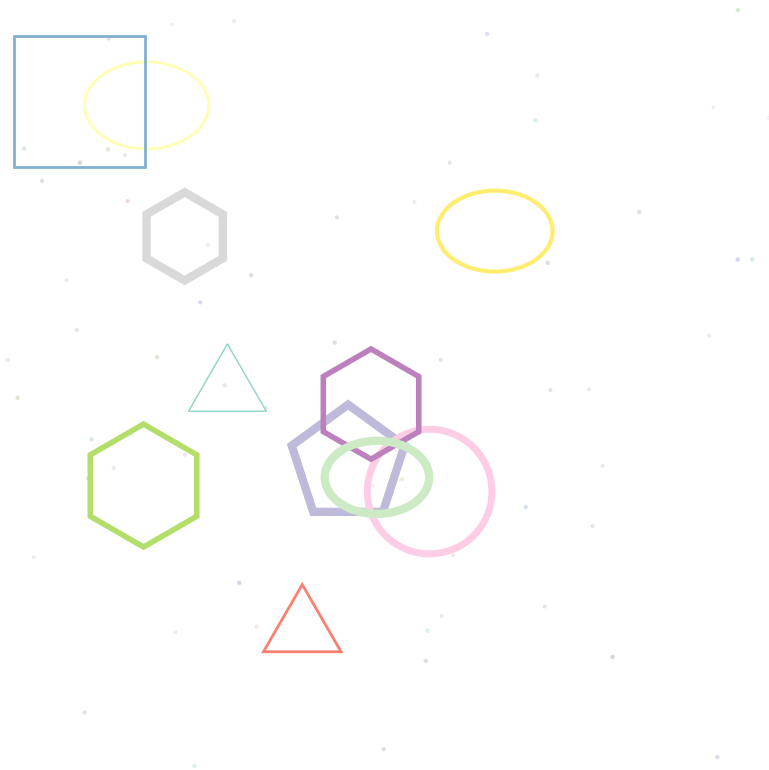[{"shape": "triangle", "thickness": 0.5, "radius": 0.29, "center": [0.295, 0.495]}, {"shape": "oval", "thickness": 1, "radius": 0.4, "center": [0.19, 0.863]}, {"shape": "pentagon", "thickness": 3, "radius": 0.39, "center": [0.452, 0.398]}, {"shape": "triangle", "thickness": 1, "radius": 0.29, "center": [0.393, 0.183]}, {"shape": "square", "thickness": 1, "radius": 0.42, "center": [0.103, 0.868]}, {"shape": "hexagon", "thickness": 2, "radius": 0.4, "center": [0.186, 0.369]}, {"shape": "circle", "thickness": 2.5, "radius": 0.4, "center": [0.558, 0.362]}, {"shape": "hexagon", "thickness": 3, "radius": 0.29, "center": [0.24, 0.693]}, {"shape": "hexagon", "thickness": 2, "radius": 0.36, "center": [0.482, 0.475]}, {"shape": "oval", "thickness": 3, "radius": 0.34, "center": [0.49, 0.38]}, {"shape": "oval", "thickness": 1.5, "radius": 0.38, "center": [0.643, 0.7]}]